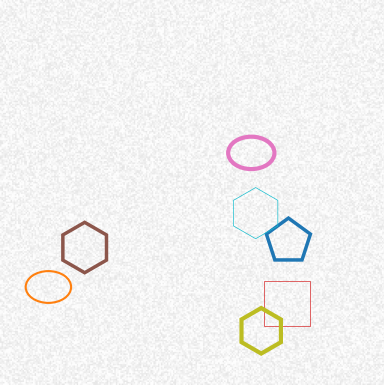[{"shape": "pentagon", "thickness": 2.5, "radius": 0.3, "center": [0.749, 0.373]}, {"shape": "oval", "thickness": 1.5, "radius": 0.29, "center": [0.126, 0.255]}, {"shape": "square", "thickness": 0.5, "radius": 0.29, "center": [0.745, 0.212]}, {"shape": "hexagon", "thickness": 2.5, "radius": 0.33, "center": [0.22, 0.357]}, {"shape": "oval", "thickness": 3, "radius": 0.3, "center": [0.653, 0.603]}, {"shape": "hexagon", "thickness": 3, "radius": 0.3, "center": [0.678, 0.141]}, {"shape": "hexagon", "thickness": 0.5, "radius": 0.33, "center": [0.664, 0.446]}]